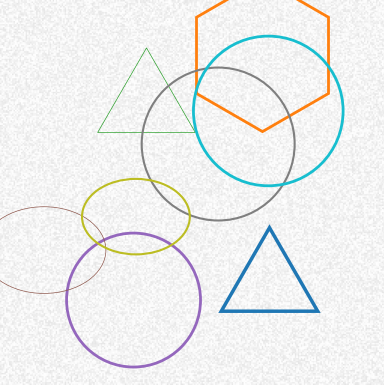[{"shape": "triangle", "thickness": 2.5, "radius": 0.72, "center": [0.7, 0.264]}, {"shape": "hexagon", "thickness": 2, "radius": 0.99, "center": [0.682, 0.856]}, {"shape": "triangle", "thickness": 0.5, "radius": 0.73, "center": [0.381, 0.729]}, {"shape": "circle", "thickness": 2, "radius": 0.87, "center": [0.347, 0.221]}, {"shape": "oval", "thickness": 0.5, "radius": 0.8, "center": [0.114, 0.35]}, {"shape": "circle", "thickness": 1.5, "radius": 0.99, "center": [0.567, 0.626]}, {"shape": "oval", "thickness": 1.5, "radius": 0.7, "center": [0.353, 0.437]}, {"shape": "circle", "thickness": 2, "radius": 0.97, "center": [0.697, 0.712]}]